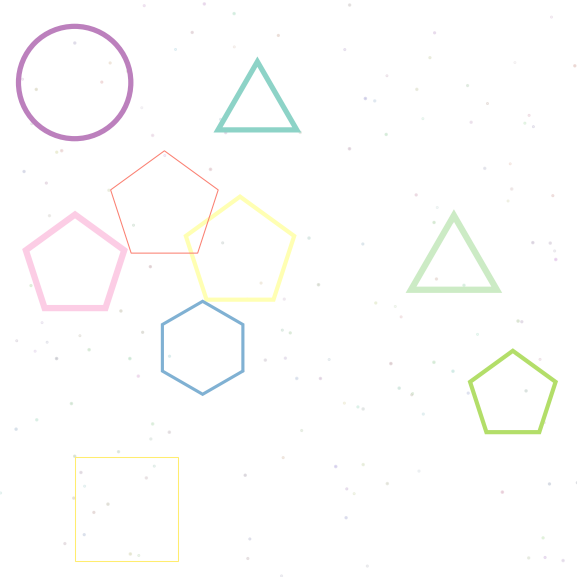[{"shape": "triangle", "thickness": 2.5, "radius": 0.39, "center": [0.446, 0.814]}, {"shape": "pentagon", "thickness": 2, "radius": 0.49, "center": [0.416, 0.56]}, {"shape": "pentagon", "thickness": 0.5, "radius": 0.49, "center": [0.285, 0.64]}, {"shape": "hexagon", "thickness": 1.5, "radius": 0.4, "center": [0.351, 0.397]}, {"shape": "pentagon", "thickness": 2, "radius": 0.39, "center": [0.888, 0.314]}, {"shape": "pentagon", "thickness": 3, "radius": 0.45, "center": [0.13, 0.538]}, {"shape": "circle", "thickness": 2.5, "radius": 0.49, "center": [0.129, 0.856]}, {"shape": "triangle", "thickness": 3, "radius": 0.43, "center": [0.786, 0.54]}, {"shape": "square", "thickness": 0.5, "radius": 0.45, "center": [0.219, 0.117]}]